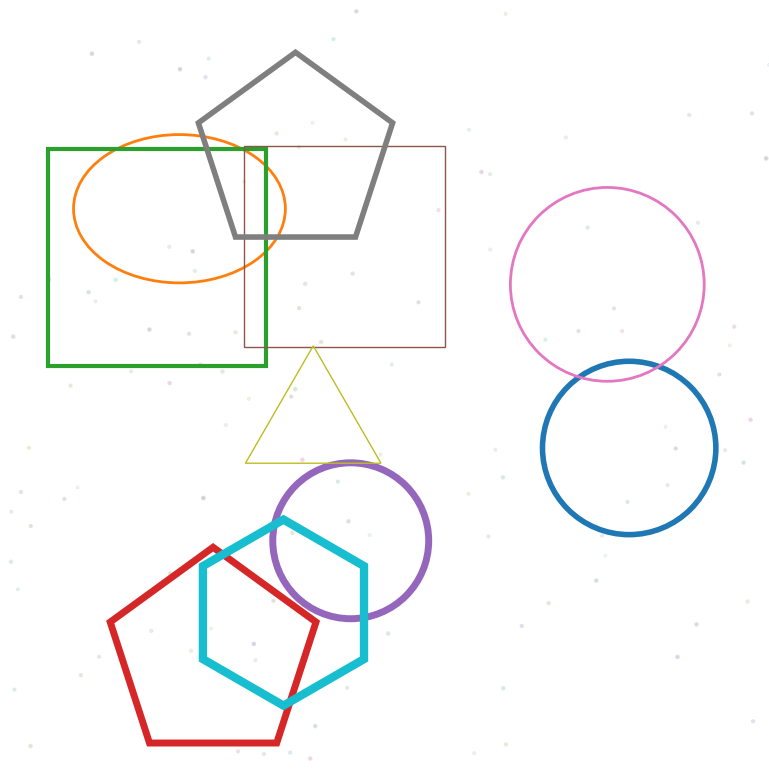[{"shape": "circle", "thickness": 2, "radius": 0.56, "center": [0.817, 0.418]}, {"shape": "oval", "thickness": 1, "radius": 0.69, "center": [0.233, 0.729]}, {"shape": "square", "thickness": 1.5, "radius": 0.7, "center": [0.204, 0.666]}, {"shape": "pentagon", "thickness": 2.5, "radius": 0.7, "center": [0.277, 0.149]}, {"shape": "circle", "thickness": 2.5, "radius": 0.51, "center": [0.455, 0.298]}, {"shape": "square", "thickness": 0.5, "radius": 0.65, "center": [0.448, 0.68]}, {"shape": "circle", "thickness": 1, "radius": 0.63, "center": [0.789, 0.631]}, {"shape": "pentagon", "thickness": 2, "radius": 0.66, "center": [0.384, 0.799]}, {"shape": "triangle", "thickness": 0.5, "radius": 0.51, "center": [0.407, 0.449]}, {"shape": "hexagon", "thickness": 3, "radius": 0.6, "center": [0.368, 0.204]}]